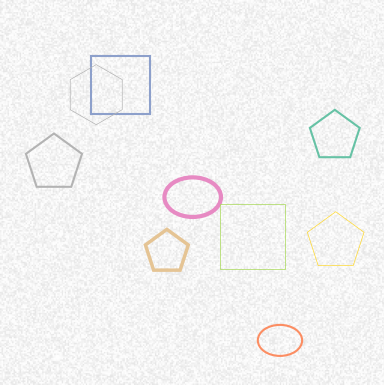[{"shape": "pentagon", "thickness": 1.5, "radius": 0.34, "center": [0.87, 0.647]}, {"shape": "oval", "thickness": 1.5, "radius": 0.29, "center": [0.727, 0.116]}, {"shape": "square", "thickness": 1.5, "radius": 0.38, "center": [0.313, 0.779]}, {"shape": "oval", "thickness": 3, "radius": 0.37, "center": [0.501, 0.488]}, {"shape": "square", "thickness": 0.5, "radius": 0.42, "center": [0.655, 0.385]}, {"shape": "pentagon", "thickness": 0.5, "radius": 0.39, "center": [0.872, 0.373]}, {"shape": "pentagon", "thickness": 2.5, "radius": 0.29, "center": [0.433, 0.346]}, {"shape": "pentagon", "thickness": 1.5, "radius": 0.38, "center": [0.14, 0.577]}, {"shape": "hexagon", "thickness": 0.5, "radius": 0.39, "center": [0.25, 0.754]}]